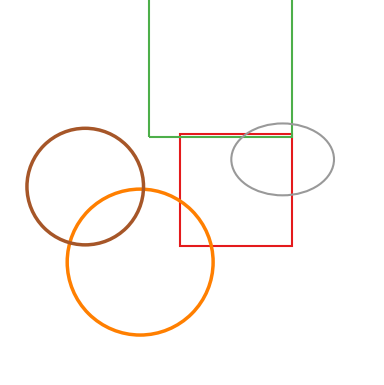[{"shape": "square", "thickness": 1.5, "radius": 0.73, "center": [0.613, 0.507]}, {"shape": "square", "thickness": 1.5, "radius": 0.93, "center": [0.573, 0.83]}, {"shape": "circle", "thickness": 2.5, "radius": 0.95, "center": [0.364, 0.319]}, {"shape": "circle", "thickness": 2.5, "radius": 0.76, "center": [0.221, 0.515]}, {"shape": "oval", "thickness": 1.5, "radius": 0.67, "center": [0.734, 0.586]}]